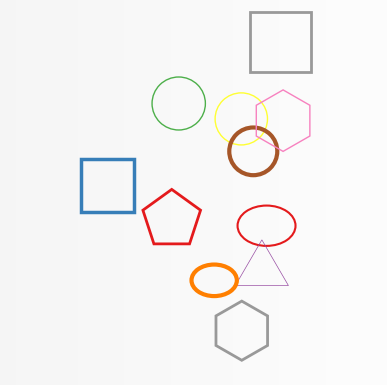[{"shape": "pentagon", "thickness": 2, "radius": 0.39, "center": [0.443, 0.43]}, {"shape": "oval", "thickness": 1.5, "radius": 0.37, "center": [0.688, 0.414]}, {"shape": "square", "thickness": 2.5, "radius": 0.34, "center": [0.277, 0.518]}, {"shape": "circle", "thickness": 1, "radius": 0.34, "center": [0.461, 0.731]}, {"shape": "triangle", "thickness": 0.5, "radius": 0.4, "center": [0.676, 0.298]}, {"shape": "oval", "thickness": 3, "radius": 0.29, "center": [0.553, 0.272]}, {"shape": "circle", "thickness": 1, "radius": 0.34, "center": [0.623, 0.691]}, {"shape": "circle", "thickness": 3, "radius": 0.31, "center": [0.654, 0.607]}, {"shape": "hexagon", "thickness": 1, "radius": 0.4, "center": [0.731, 0.687]}, {"shape": "square", "thickness": 2, "radius": 0.39, "center": [0.724, 0.892]}, {"shape": "hexagon", "thickness": 2, "radius": 0.38, "center": [0.624, 0.141]}]